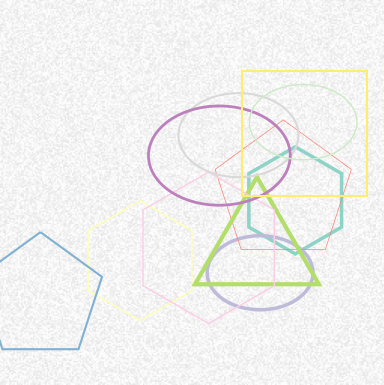[{"shape": "hexagon", "thickness": 2.5, "radius": 0.7, "center": [0.767, 0.48]}, {"shape": "hexagon", "thickness": 1, "radius": 0.78, "center": [0.364, 0.323]}, {"shape": "oval", "thickness": 2.5, "radius": 0.69, "center": [0.676, 0.292]}, {"shape": "pentagon", "thickness": 0.5, "radius": 0.93, "center": [0.736, 0.503]}, {"shape": "pentagon", "thickness": 1.5, "radius": 0.84, "center": [0.105, 0.229]}, {"shape": "triangle", "thickness": 3, "radius": 0.93, "center": [0.667, 0.355]}, {"shape": "hexagon", "thickness": 1, "radius": 0.98, "center": [0.542, 0.356]}, {"shape": "oval", "thickness": 1.5, "radius": 0.78, "center": [0.619, 0.649]}, {"shape": "oval", "thickness": 2, "radius": 0.92, "center": [0.57, 0.596]}, {"shape": "oval", "thickness": 1, "radius": 0.7, "center": [0.787, 0.683]}, {"shape": "square", "thickness": 1.5, "radius": 0.82, "center": [0.791, 0.653]}]